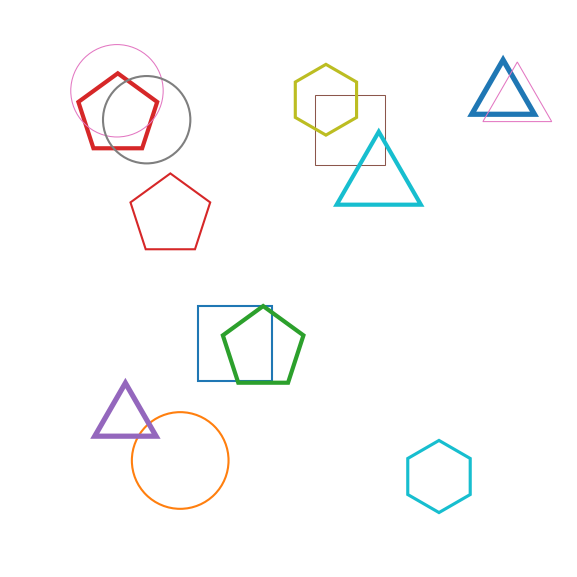[{"shape": "square", "thickness": 1, "radius": 0.32, "center": [0.407, 0.404]}, {"shape": "triangle", "thickness": 2.5, "radius": 0.31, "center": [0.871, 0.833]}, {"shape": "circle", "thickness": 1, "radius": 0.42, "center": [0.312, 0.202]}, {"shape": "pentagon", "thickness": 2, "radius": 0.37, "center": [0.456, 0.396]}, {"shape": "pentagon", "thickness": 2, "radius": 0.36, "center": [0.204, 0.8]}, {"shape": "pentagon", "thickness": 1, "radius": 0.36, "center": [0.295, 0.626]}, {"shape": "triangle", "thickness": 2.5, "radius": 0.31, "center": [0.217, 0.275]}, {"shape": "square", "thickness": 0.5, "radius": 0.3, "center": [0.606, 0.774]}, {"shape": "triangle", "thickness": 0.5, "radius": 0.34, "center": [0.896, 0.823]}, {"shape": "circle", "thickness": 0.5, "radius": 0.4, "center": [0.203, 0.842]}, {"shape": "circle", "thickness": 1, "radius": 0.38, "center": [0.254, 0.792]}, {"shape": "hexagon", "thickness": 1.5, "radius": 0.31, "center": [0.564, 0.826]}, {"shape": "hexagon", "thickness": 1.5, "radius": 0.31, "center": [0.76, 0.174]}, {"shape": "triangle", "thickness": 2, "radius": 0.42, "center": [0.656, 0.687]}]